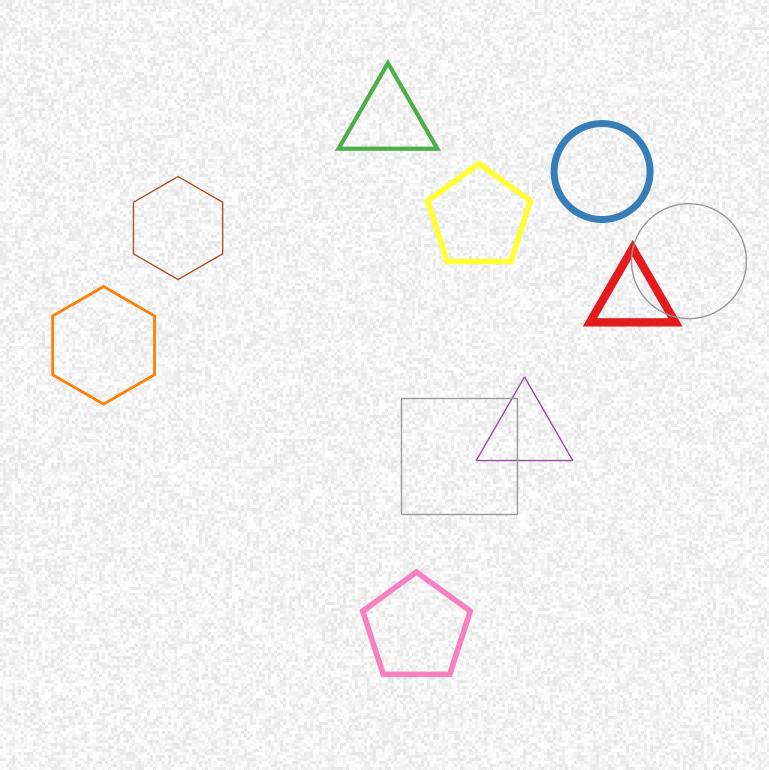[{"shape": "triangle", "thickness": 3, "radius": 0.32, "center": [0.822, 0.613]}, {"shape": "circle", "thickness": 2.5, "radius": 0.31, "center": [0.782, 0.777]}, {"shape": "triangle", "thickness": 1.5, "radius": 0.37, "center": [0.504, 0.844]}, {"shape": "triangle", "thickness": 0.5, "radius": 0.36, "center": [0.681, 0.438]}, {"shape": "hexagon", "thickness": 1, "radius": 0.38, "center": [0.135, 0.552]}, {"shape": "pentagon", "thickness": 2, "radius": 0.35, "center": [0.622, 0.717]}, {"shape": "hexagon", "thickness": 0.5, "radius": 0.33, "center": [0.231, 0.704]}, {"shape": "pentagon", "thickness": 2, "radius": 0.37, "center": [0.541, 0.184]}, {"shape": "square", "thickness": 0.5, "radius": 0.38, "center": [0.596, 0.407]}, {"shape": "circle", "thickness": 0.5, "radius": 0.37, "center": [0.895, 0.661]}]